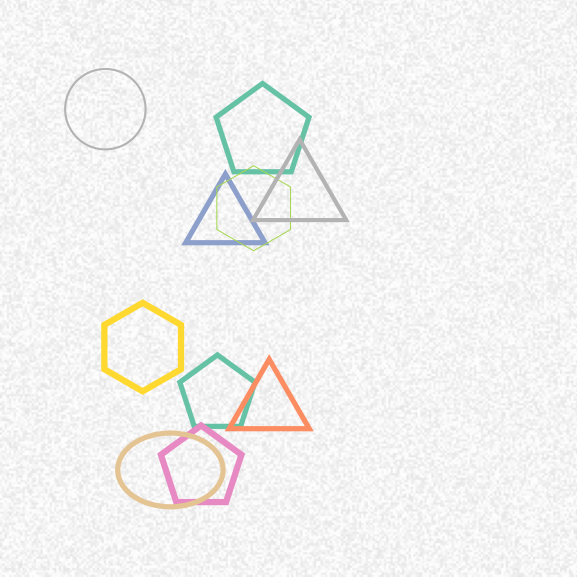[{"shape": "pentagon", "thickness": 2.5, "radius": 0.34, "center": [0.376, 0.316]}, {"shape": "pentagon", "thickness": 2.5, "radius": 0.42, "center": [0.455, 0.77]}, {"shape": "triangle", "thickness": 2.5, "radius": 0.4, "center": [0.466, 0.297]}, {"shape": "triangle", "thickness": 2.5, "radius": 0.4, "center": [0.39, 0.618]}, {"shape": "pentagon", "thickness": 3, "radius": 0.37, "center": [0.348, 0.189]}, {"shape": "hexagon", "thickness": 0.5, "radius": 0.37, "center": [0.439, 0.639]}, {"shape": "hexagon", "thickness": 3, "radius": 0.38, "center": [0.247, 0.398]}, {"shape": "oval", "thickness": 2.5, "radius": 0.46, "center": [0.295, 0.185]}, {"shape": "triangle", "thickness": 2, "radius": 0.47, "center": [0.519, 0.665]}, {"shape": "circle", "thickness": 1, "radius": 0.35, "center": [0.182, 0.81]}]